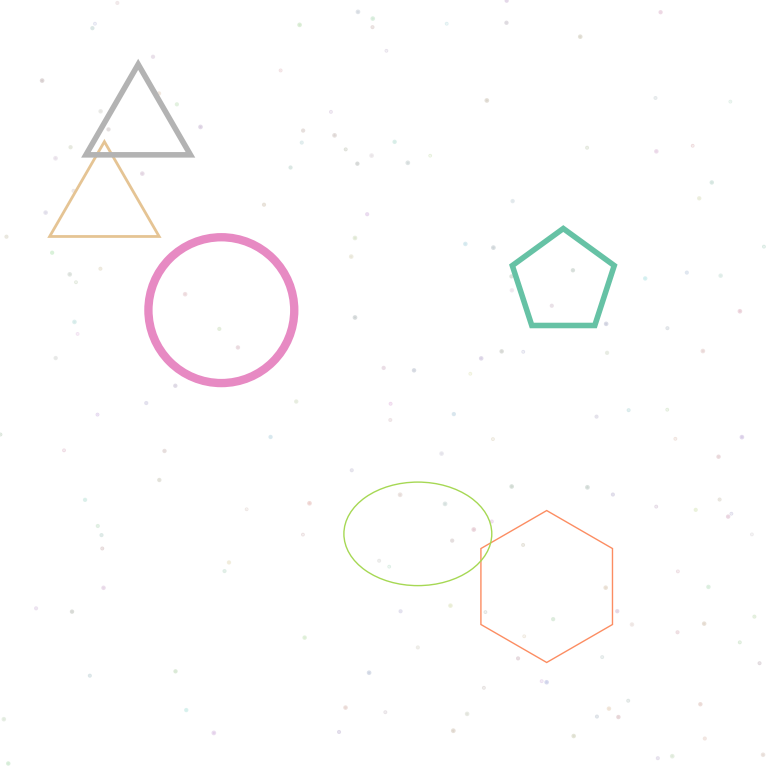[{"shape": "pentagon", "thickness": 2, "radius": 0.35, "center": [0.732, 0.634]}, {"shape": "hexagon", "thickness": 0.5, "radius": 0.49, "center": [0.71, 0.238]}, {"shape": "circle", "thickness": 3, "radius": 0.47, "center": [0.287, 0.597]}, {"shape": "oval", "thickness": 0.5, "radius": 0.48, "center": [0.543, 0.307]}, {"shape": "triangle", "thickness": 1, "radius": 0.41, "center": [0.136, 0.734]}, {"shape": "triangle", "thickness": 2, "radius": 0.39, "center": [0.179, 0.838]}]